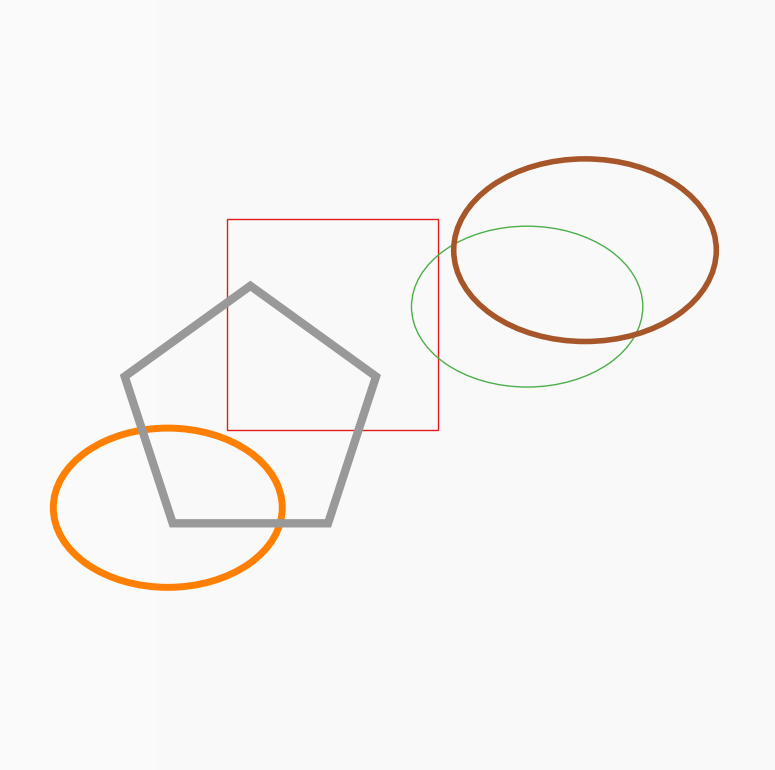[{"shape": "square", "thickness": 0.5, "radius": 0.68, "center": [0.429, 0.579]}, {"shape": "oval", "thickness": 0.5, "radius": 0.75, "center": [0.68, 0.602]}, {"shape": "oval", "thickness": 2.5, "radius": 0.74, "center": [0.217, 0.341]}, {"shape": "oval", "thickness": 2, "radius": 0.85, "center": [0.755, 0.675]}, {"shape": "pentagon", "thickness": 3, "radius": 0.85, "center": [0.323, 0.458]}]